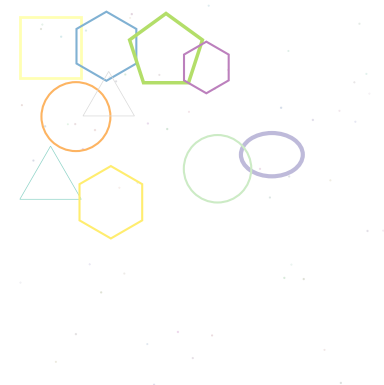[{"shape": "triangle", "thickness": 0.5, "radius": 0.46, "center": [0.131, 0.528]}, {"shape": "square", "thickness": 2, "radius": 0.39, "center": [0.131, 0.876]}, {"shape": "oval", "thickness": 3, "radius": 0.4, "center": [0.706, 0.598]}, {"shape": "hexagon", "thickness": 1.5, "radius": 0.45, "center": [0.276, 0.88]}, {"shape": "circle", "thickness": 1.5, "radius": 0.45, "center": [0.197, 0.697]}, {"shape": "pentagon", "thickness": 2.5, "radius": 0.5, "center": [0.431, 0.866]}, {"shape": "triangle", "thickness": 0.5, "radius": 0.39, "center": [0.282, 0.737]}, {"shape": "hexagon", "thickness": 1.5, "radius": 0.34, "center": [0.536, 0.825]}, {"shape": "circle", "thickness": 1.5, "radius": 0.44, "center": [0.565, 0.562]}, {"shape": "hexagon", "thickness": 1.5, "radius": 0.47, "center": [0.288, 0.475]}]